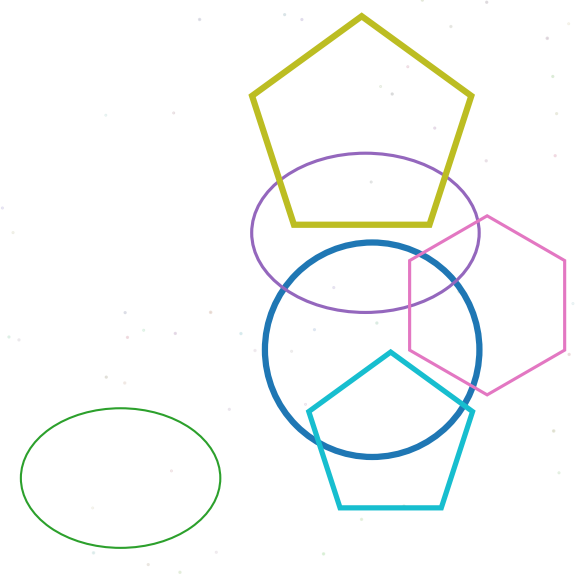[{"shape": "circle", "thickness": 3, "radius": 0.93, "center": [0.644, 0.394]}, {"shape": "oval", "thickness": 1, "radius": 0.86, "center": [0.209, 0.171]}, {"shape": "oval", "thickness": 1.5, "radius": 0.98, "center": [0.633, 0.596]}, {"shape": "hexagon", "thickness": 1.5, "radius": 0.78, "center": [0.844, 0.47]}, {"shape": "pentagon", "thickness": 3, "radius": 1.0, "center": [0.626, 0.771]}, {"shape": "pentagon", "thickness": 2.5, "radius": 0.75, "center": [0.676, 0.24]}]